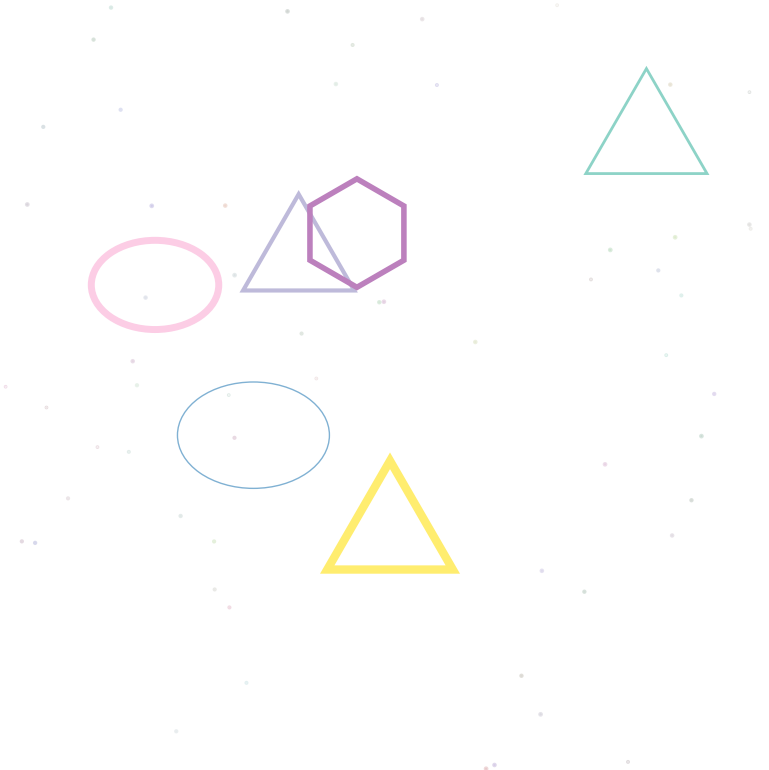[{"shape": "triangle", "thickness": 1, "radius": 0.45, "center": [0.84, 0.82]}, {"shape": "triangle", "thickness": 1.5, "radius": 0.42, "center": [0.388, 0.664]}, {"shape": "oval", "thickness": 0.5, "radius": 0.49, "center": [0.329, 0.435]}, {"shape": "oval", "thickness": 2.5, "radius": 0.41, "center": [0.201, 0.63]}, {"shape": "hexagon", "thickness": 2, "radius": 0.35, "center": [0.464, 0.697]}, {"shape": "triangle", "thickness": 3, "radius": 0.47, "center": [0.507, 0.307]}]